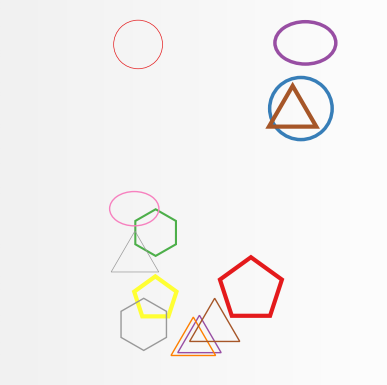[{"shape": "circle", "thickness": 0.5, "radius": 0.32, "center": [0.356, 0.884]}, {"shape": "pentagon", "thickness": 3, "radius": 0.42, "center": [0.648, 0.248]}, {"shape": "circle", "thickness": 2.5, "radius": 0.4, "center": [0.777, 0.718]}, {"shape": "hexagon", "thickness": 1.5, "radius": 0.3, "center": [0.402, 0.396]}, {"shape": "oval", "thickness": 2.5, "radius": 0.39, "center": [0.788, 0.889]}, {"shape": "triangle", "thickness": 1, "radius": 0.32, "center": [0.515, 0.116]}, {"shape": "triangle", "thickness": 1, "radius": 0.33, "center": [0.499, 0.11]}, {"shape": "pentagon", "thickness": 3, "radius": 0.29, "center": [0.401, 0.225]}, {"shape": "triangle", "thickness": 3, "radius": 0.35, "center": [0.755, 0.706]}, {"shape": "triangle", "thickness": 1, "radius": 0.37, "center": [0.554, 0.15]}, {"shape": "oval", "thickness": 1, "radius": 0.32, "center": [0.346, 0.458]}, {"shape": "hexagon", "thickness": 1, "radius": 0.34, "center": [0.371, 0.158]}, {"shape": "triangle", "thickness": 0.5, "radius": 0.35, "center": [0.348, 0.329]}]